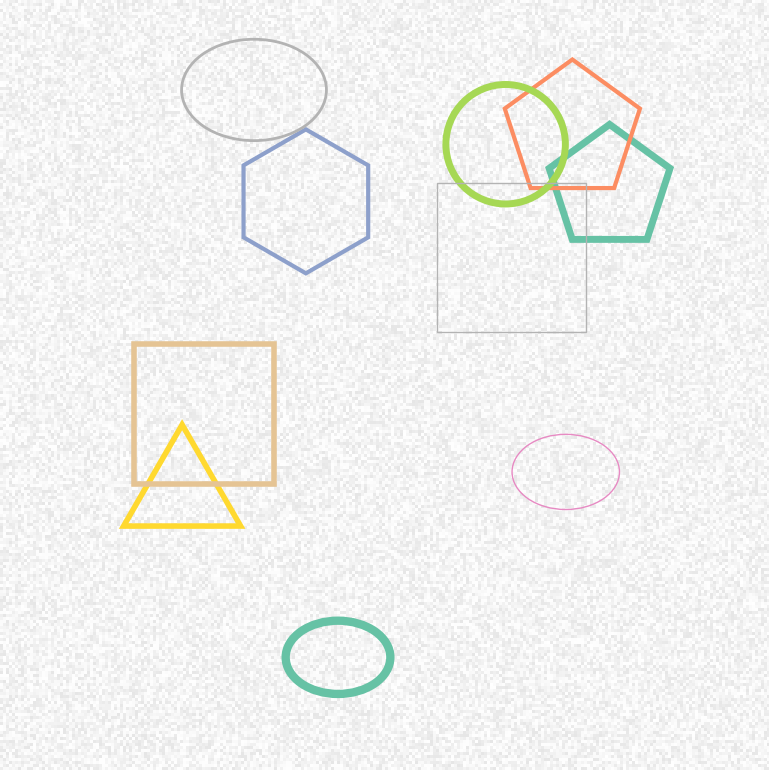[{"shape": "pentagon", "thickness": 2.5, "radius": 0.41, "center": [0.792, 0.756]}, {"shape": "oval", "thickness": 3, "radius": 0.34, "center": [0.439, 0.146]}, {"shape": "pentagon", "thickness": 1.5, "radius": 0.46, "center": [0.743, 0.83]}, {"shape": "hexagon", "thickness": 1.5, "radius": 0.47, "center": [0.397, 0.738]}, {"shape": "oval", "thickness": 0.5, "radius": 0.35, "center": [0.735, 0.387]}, {"shape": "circle", "thickness": 2.5, "radius": 0.39, "center": [0.657, 0.813]}, {"shape": "triangle", "thickness": 2, "radius": 0.44, "center": [0.237, 0.361]}, {"shape": "square", "thickness": 2, "radius": 0.46, "center": [0.265, 0.462]}, {"shape": "oval", "thickness": 1, "radius": 0.47, "center": [0.33, 0.883]}, {"shape": "square", "thickness": 0.5, "radius": 0.49, "center": [0.665, 0.666]}]